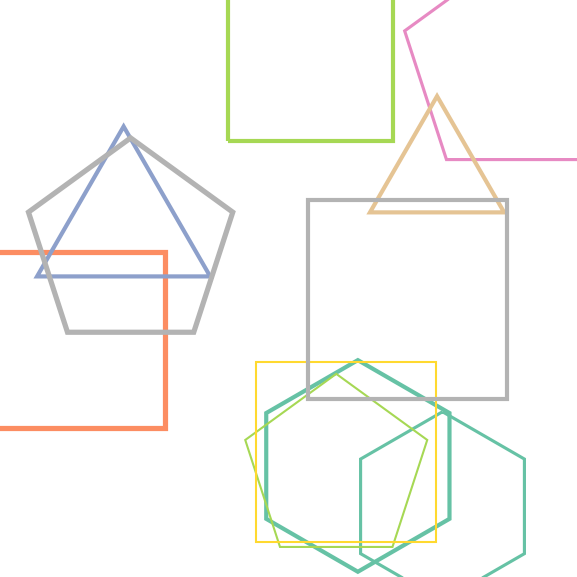[{"shape": "hexagon", "thickness": 1.5, "radius": 0.82, "center": [0.766, 0.122]}, {"shape": "hexagon", "thickness": 2, "radius": 0.92, "center": [0.62, 0.192]}, {"shape": "square", "thickness": 2.5, "radius": 0.76, "center": [0.133, 0.41]}, {"shape": "triangle", "thickness": 2, "radius": 0.87, "center": [0.214, 0.607]}, {"shape": "pentagon", "thickness": 1.5, "radius": 1.0, "center": [0.89, 0.884]}, {"shape": "pentagon", "thickness": 1, "radius": 0.83, "center": [0.582, 0.186]}, {"shape": "square", "thickness": 2, "radius": 0.72, "center": [0.538, 0.898]}, {"shape": "square", "thickness": 1, "radius": 0.78, "center": [0.599, 0.217]}, {"shape": "triangle", "thickness": 2, "radius": 0.67, "center": [0.757, 0.698]}, {"shape": "square", "thickness": 2, "radius": 0.86, "center": [0.706, 0.481]}, {"shape": "pentagon", "thickness": 2.5, "radius": 0.93, "center": [0.226, 0.574]}]